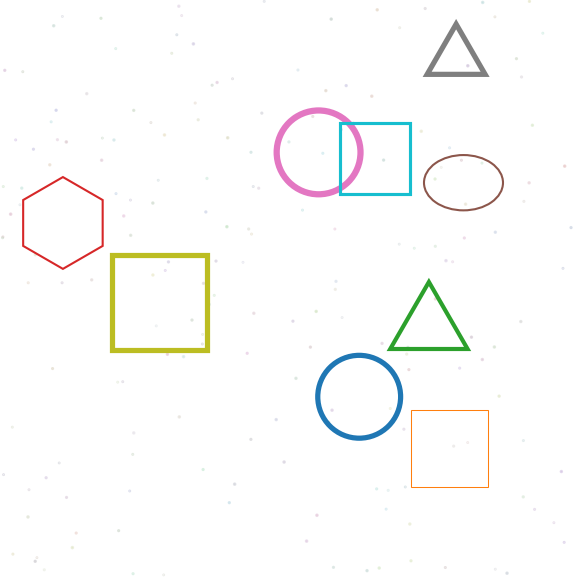[{"shape": "circle", "thickness": 2.5, "radius": 0.36, "center": [0.622, 0.312]}, {"shape": "square", "thickness": 0.5, "radius": 0.33, "center": [0.778, 0.223]}, {"shape": "triangle", "thickness": 2, "radius": 0.39, "center": [0.743, 0.433]}, {"shape": "hexagon", "thickness": 1, "radius": 0.4, "center": [0.109, 0.613]}, {"shape": "oval", "thickness": 1, "radius": 0.34, "center": [0.803, 0.683]}, {"shape": "circle", "thickness": 3, "radius": 0.36, "center": [0.552, 0.735]}, {"shape": "triangle", "thickness": 2.5, "radius": 0.29, "center": [0.79, 0.899]}, {"shape": "square", "thickness": 2.5, "radius": 0.41, "center": [0.276, 0.475]}, {"shape": "square", "thickness": 1.5, "radius": 0.3, "center": [0.649, 0.725]}]